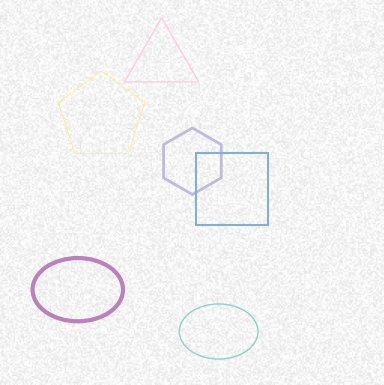[{"shape": "oval", "thickness": 1, "radius": 0.51, "center": [0.568, 0.139]}, {"shape": "hexagon", "thickness": 2, "radius": 0.43, "center": [0.5, 0.581]}, {"shape": "square", "thickness": 1.5, "radius": 0.47, "center": [0.602, 0.509]}, {"shape": "triangle", "thickness": 1, "radius": 0.56, "center": [0.42, 0.843]}, {"shape": "oval", "thickness": 3, "radius": 0.59, "center": [0.202, 0.248]}, {"shape": "pentagon", "thickness": 0.5, "radius": 0.59, "center": [0.264, 0.698]}]